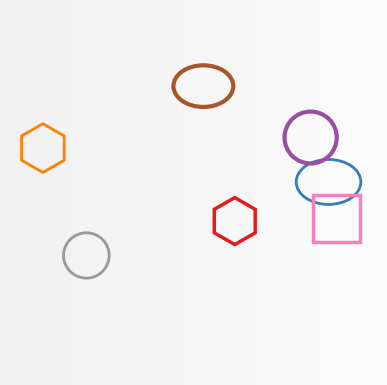[{"shape": "hexagon", "thickness": 2.5, "radius": 0.3, "center": [0.606, 0.426]}, {"shape": "oval", "thickness": 2, "radius": 0.42, "center": [0.848, 0.527]}, {"shape": "circle", "thickness": 3, "radius": 0.34, "center": [0.802, 0.643]}, {"shape": "hexagon", "thickness": 2, "radius": 0.32, "center": [0.111, 0.615]}, {"shape": "oval", "thickness": 3, "radius": 0.39, "center": [0.525, 0.776]}, {"shape": "square", "thickness": 2.5, "radius": 0.3, "center": [0.868, 0.432]}, {"shape": "circle", "thickness": 2, "radius": 0.29, "center": [0.223, 0.336]}]